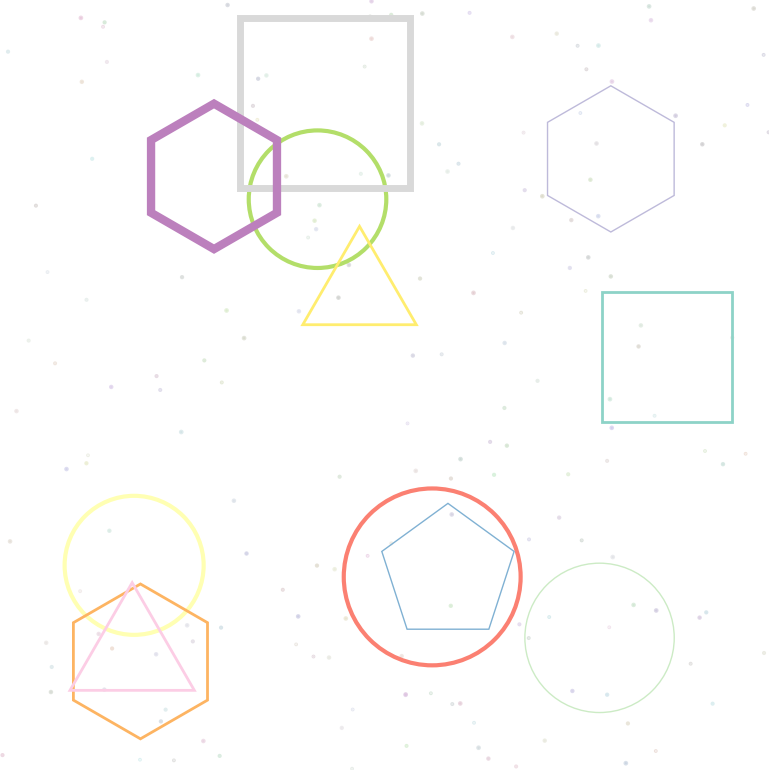[{"shape": "square", "thickness": 1, "radius": 0.42, "center": [0.867, 0.536]}, {"shape": "circle", "thickness": 1.5, "radius": 0.45, "center": [0.174, 0.266]}, {"shape": "hexagon", "thickness": 0.5, "radius": 0.47, "center": [0.793, 0.794]}, {"shape": "circle", "thickness": 1.5, "radius": 0.57, "center": [0.561, 0.251]}, {"shape": "pentagon", "thickness": 0.5, "radius": 0.45, "center": [0.582, 0.256]}, {"shape": "hexagon", "thickness": 1, "radius": 0.5, "center": [0.182, 0.141]}, {"shape": "circle", "thickness": 1.5, "radius": 0.45, "center": [0.412, 0.741]}, {"shape": "triangle", "thickness": 1, "radius": 0.47, "center": [0.172, 0.15]}, {"shape": "square", "thickness": 2.5, "radius": 0.55, "center": [0.422, 0.866]}, {"shape": "hexagon", "thickness": 3, "radius": 0.47, "center": [0.278, 0.771]}, {"shape": "circle", "thickness": 0.5, "radius": 0.48, "center": [0.779, 0.172]}, {"shape": "triangle", "thickness": 1, "radius": 0.43, "center": [0.467, 0.621]}]